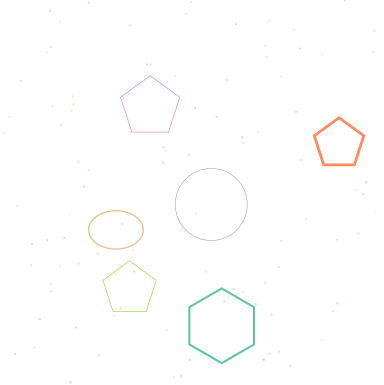[{"shape": "hexagon", "thickness": 1.5, "radius": 0.48, "center": [0.576, 0.154]}, {"shape": "pentagon", "thickness": 2, "radius": 0.34, "center": [0.881, 0.627]}, {"shape": "pentagon", "thickness": 0.5, "radius": 0.4, "center": [0.39, 0.722]}, {"shape": "pentagon", "thickness": 0.5, "radius": 0.36, "center": [0.337, 0.249]}, {"shape": "oval", "thickness": 1, "radius": 0.36, "center": [0.301, 0.403]}, {"shape": "circle", "thickness": 0.5, "radius": 0.47, "center": [0.549, 0.469]}]